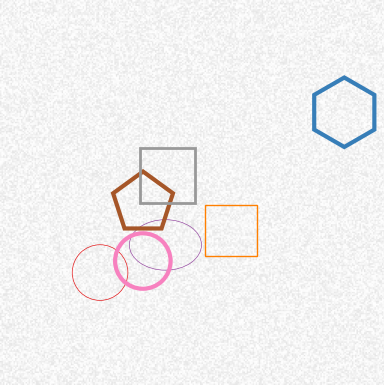[{"shape": "circle", "thickness": 0.5, "radius": 0.36, "center": [0.26, 0.292]}, {"shape": "hexagon", "thickness": 3, "radius": 0.45, "center": [0.894, 0.708]}, {"shape": "oval", "thickness": 0.5, "radius": 0.47, "center": [0.43, 0.364]}, {"shape": "square", "thickness": 1, "radius": 0.34, "center": [0.599, 0.402]}, {"shape": "pentagon", "thickness": 3, "radius": 0.41, "center": [0.372, 0.473]}, {"shape": "circle", "thickness": 3, "radius": 0.36, "center": [0.371, 0.322]}, {"shape": "square", "thickness": 2, "radius": 0.36, "center": [0.435, 0.545]}]